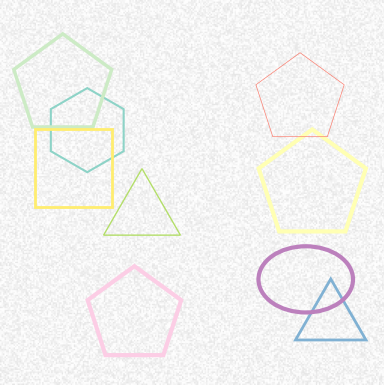[{"shape": "hexagon", "thickness": 1.5, "radius": 0.55, "center": [0.227, 0.662]}, {"shape": "pentagon", "thickness": 3, "radius": 0.73, "center": [0.811, 0.517]}, {"shape": "pentagon", "thickness": 0.5, "radius": 0.6, "center": [0.779, 0.743]}, {"shape": "triangle", "thickness": 2, "radius": 0.53, "center": [0.859, 0.17]}, {"shape": "triangle", "thickness": 1, "radius": 0.58, "center": [0.369, 0.447]}, {"shape": "pentagon", "thickness": 3, "radius": 0.64, "center": [0.349, 0.181]}, {"shape": "oval", "thickness": 3, "radius": 0.61, "center": [0.794, 0.274]}, {"shape": "pentagon", "thickness": 2.5, "radius": 0.67, "center": [0.163, 0.778]}, {"shape": "square", "thickness": 2, "radius": 0.5, "center": [0.191, 0.564]}]